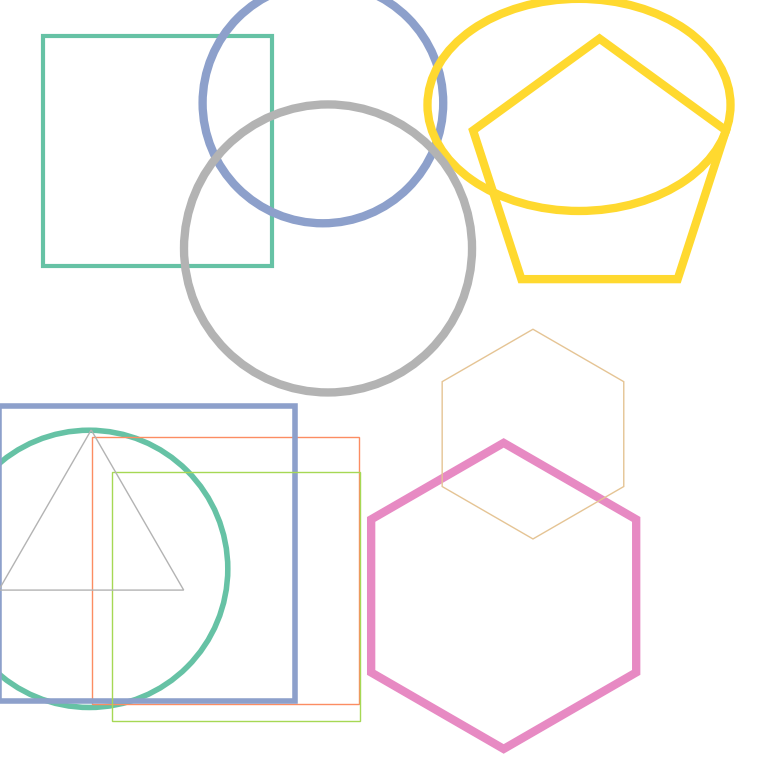[{"shape": "square", "thickness": 1.5, "radius": 0.75, "center": [0.204, 0.804]}, {"shape": "circle", "thickness": 2, "radius": 0.9, "center": [0.116, 0.261]}, {"shape": "square", "thickness": 0.5, "radius": 0.87, "center": [0.293, 0.259]}, {"shape": "square", "thickness": 2, "radius": 0.96, "center": [0.191, 0.281]}, {"shape": "circle", "thickness": 3, "radius": 0.78, "center": [0.419, 0.866]}, {"shape": "hexagon", "thickness": 3, "radius": 0.99, "center": [0.654, 0.226]}, {"shape": "square", "thickness": 0.5, "radius": 0.81, "center": [0.307, 0.225]}, {"shape": "oval", "thickness": 3, "radius": 0.98, "center": [0.752, 0.864]}, {"shape": "pentagon", "thickness": 3, "radius": 0.86, "center": [0.779, 0.777]}, {"shape": "hexagon", "thickness": 0.5, "radius": 0.68, "center": [0.692, 0.436]}, {"shape": "triangle", "thickness": 0.5, "radius": 0.69, "center": [0.118, 0.303]}, {"shape": "circle", "thickness": 3, "radius": 0.94, "center": [0.426, 0.677]}]